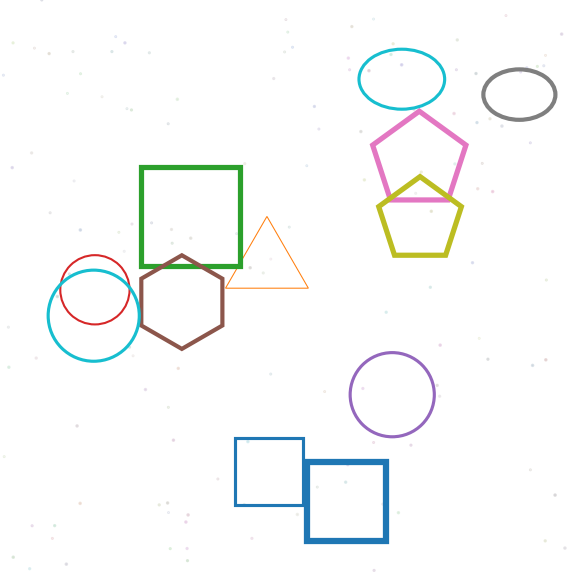[{"shape": "square", "thickness": 3, "radius": 0.34, "center": [0.6, 0.131]}, {"shape": "square", "thickness": 1.5, "radius": 0.29, "center": [0.465, 0.183]}, {"shape": "triangle", "thickness": 0.5, "radius": 0.41, "center": [0.462, 0.542]}, {"shape": "square", "thickness": 2.5, "radius": 0.43, "center": [0.331, 0.624]}, {"shape": "circle", "thickness": 1, "radius": 0.3, "center": [0.164, 0.497]}, {"shape": "circle", "thickness": 1.5, "radius": 0.36, "center": [0.679, 0.316]}, {"shape": "hexagon", "thickness": 2, "radius": 0.41, "center": [0.315, 0.476]}, {"shape": "pentagon", "thickness": 2.5, "radius": 0.42, "center": [0.726, 0.722]}, {"shape": "oval", "thickness": 2, "radius": 0.31, "center": [0.899, 0.835]}, {"shape": "pentagon", "thickness": 2.5, "radius": 0.38, "center": [0.727, 0.618]}, {"shape": "circle", "thickness": 1.5, "radius": 0.39, "center": [0.162, 0.452]}, {"shape": "oval", "thickness": 1.5, "radius": 0.37, "center": [0.696, 0.862]}]